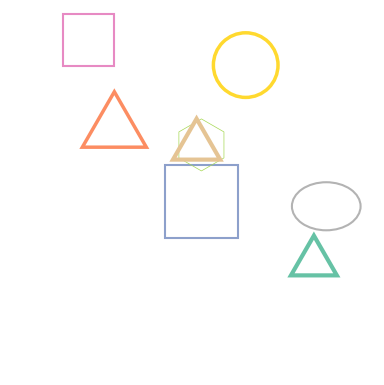[{"shape": "triangle", "thickness": 3, "radius": 0.34, "center": [0.815, 0.319]}, {"shape": "triangle", "thickness": 2.5, "radius": 0.48, "center": [0.297, 0.666]}, {"shape": "square", "thickness": 1.5, "radius": 0.47, "center": [0.524, 0.476]}, {"shape": "square", "thickness": 1.5, "radius": 0.34, "center": [0.23, 0.896]}, {"shape": "hexagon", "thickness": 0.5, "radius": 0.34, "center": [0.523, 0.624]}, {"shape": "circle", "thickness": 2.5, "radius": 0.42, "center": [0.638, 0.831]}, {"shape": "triangle", "thickness": 3, "radius": 0.35, "center": [0.511, 0.621]}, {"shape": "oval", "thickness": 1.5, "radius": 0.45, "center": [0.847, 0.464]}]